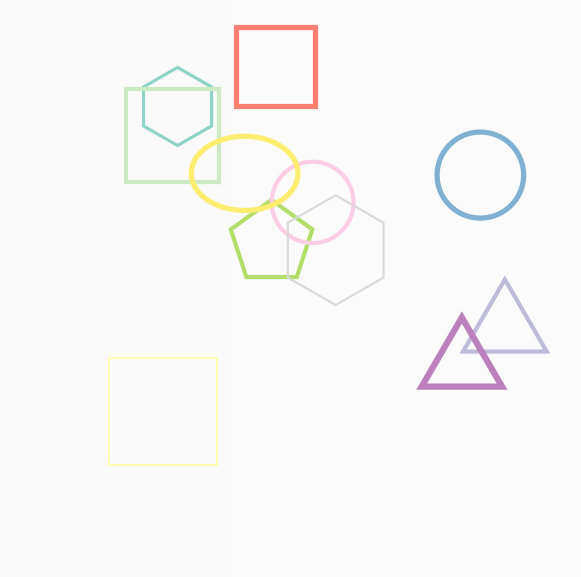[{"shape": "hexagon", "thickness": 1.5, "radius": 0.34, "center": [0.306, 0.815]}, {"shape": "square", "thickness": 1, "radius": 0.46, "center": [0.281, 0.286]}, {"shape": "triangle", "thickness": 2, "radius": 0.42, "center": [0.869, 0.432]}, {"shape": "square", "thickness": 2.5, "radius": 0.34, "center": [0.474, 0.884]}, {"shape": "circle", "thickness": 2.5, "radius": 0.37, "center": [0.826, 0.696]}, {"shape": "pentagon", "thickness": 2, "radius": 0.37, "center": [0.467, 0.579]}, {"shape": "circle", "thickness": 2, "radius": 0.35, "center": [0.538, 0.649]}, {"shape": "hexagon", "thickness": 1, "radius": 0.48, "center": [0.577, 0.566]}, {"shape": "triangle", "thickness": 3, "radius": 0.4, "center": [0.795, 0.37]}, {"shape": "square", "thickness": 2, "radius": 0.4, "center": [0.296, 0.764]}, {"shape": "oval", "thickness": 2.5, "radius": 0.46, "center": [0.421, 0.699]}]